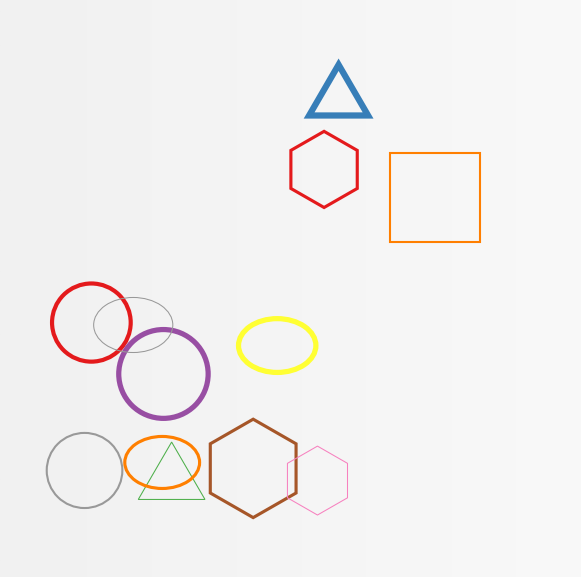[{"shape": "circle", "thickness": 2, "radius": 0.34, "center": [0.157, 0.441]}, {"shape": "hexagon", "thickness": 1.5, "radius": 0.33, "center": [0.558, 0.706]}, {"shape": "triangle", "thickness": 3, "radius": 0.29, "center": [0.583, 0.828]}, {"shape": "triangle", "thickness": 0.5, "radius": 0.33, "center": [0.295, 0.167]}, {"shape": "circle", "thickness": 2.5, "radius": 0.38, "center": [0.281, 0.352]}, {"shape": "square", "thickness": 1, "radius": 0.39, "center": [0.748, 0.658]}, {"shape": "oval", "thickness": 1.5, "radius": 0.32, "center": [0.279, 0.198]}, {"shape": "oval", "thickness": 2.5, "radius": 0.33, "center": [0.477, 0.401]}, {"shape": "hexagon", "thickness": 1.5, "radius": 0.43, "center": [0.436, 0.188]}, {"shape": "hexagon", "thickness": 0.5, "radius": 0.3, "center": [0.546, 0.167]}, {"shape": "circle", "thickness": 1, "radius": 0.33, "center": [0.145, 0.184]}, {"shape": "oval", "thickness": 0.5, "radius": 0.34, "center": [0.229, 0.436]}]